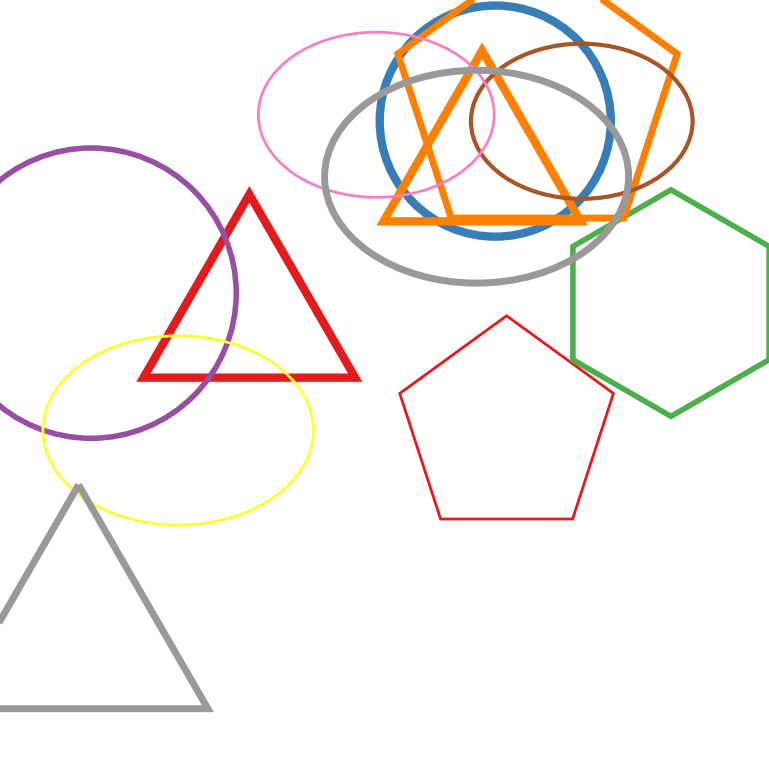[{"shape": "pentagon", "thickness": 1, "radius": 0.73, "center": [0.658, 0.444]}, {"shape": "triangle", "thickness": 3, "radius": 0.79, "center": [0.324, 0.589]}, {"shape": "circle", "thickness": 3, "radius": 0.75, "center": [0.643, 0.843]}, {"shape": "hexagon", "thickness": 2, "radius": 0.74, "center": [0.871, 0.606]}, {"shape": "circle", "thickness": 2, "radius": 0.94, "center": [0.118, 0.619]}, {"shape": "triangle", "thickness": 3, "radius": 0.74, "center": [0.626, 0.786]}, {"shape": "pentagon", "thickness": 2.5, "radius": 0.95, "center": [0.698, 0.871]}, {"shape": "oval", "thickness": 1, "radius": 0.88, "center": [0.231, 0.441]}, {"shape": "oval", "thickness": 1.5, "radius": 0.72, "center": [0.756, 0.843]}, {"shape": "oval", "thickness": 1, "radius": 0.77, "center": [0.489, 0.851]}, {"shape": "triangle", "thickness": 2.5, "radius": 0.97, "center": [0.102, 0.177]}, {"shape": "oval", "thickness": 2.5, "radius": 0.99, "center": [0.619, 0.771]}]